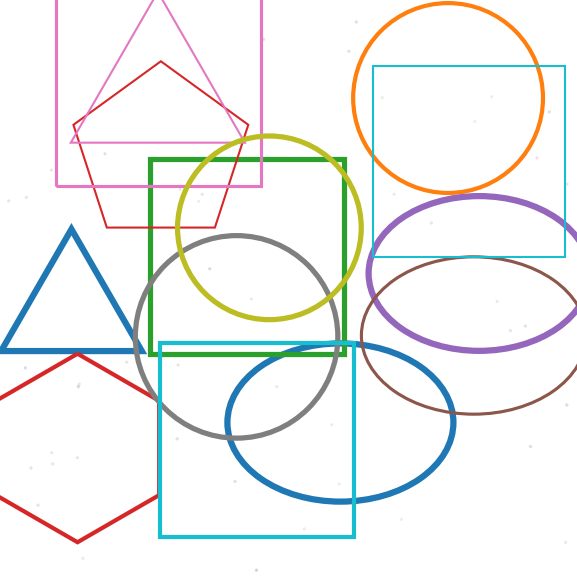[{"shape": "triangle", "thickness": 3, "radius": 0.7, "center": [0.124, 0.462]}, {"shape": "oval", "thickness": 3, "radius": 0.98, "center": [0.589, 0.268]}, {"shape": "circle", "thickness": 2, "radius": 0.82, "center": [0.776, 0.829]}, {"shape": "square", "thickness": 2.5, "radius": 0.84, "center": [0.428, 0.555]}, {"shape": "pentagon", "thickness": 1, "radius": 0.8, "center": [0.279, 0.734]}, {"shape": "hexagon", "thickness": 2, "radius": 0.82, "center": [0.134, 0.223]}, {"shape": "oval", "thickness": 3, "radius": 0.96, "center": [0.83, 0.526]}, {"shape": "oval", "thickness": 1.5, "radius": 0.97, "center": [0.82, 0.418]}, {"shape": "triangle", "thickness": 1, "radius": 0.87, "center": [0.273, 0.839]}, {"shape": "square", "thickness": 1.5, "radius": 0.89, "center": [0.274, 0.855]}, {"shape": "circle", "thickness": 2.5, "radius": 0.88, "center": [0.41, 0.416]}, {"shape": "circle", "thickness": 2.5, "radius": 0.8, "center": [0.466, 0.605]}, {"shape": "square", "thickness": 1, "radius": 0.83, "center": [0.812, 0.72]}, {"shape": "square", "thickness": 2, "radius": 0.84, "center": [0.444, 0.237]}]